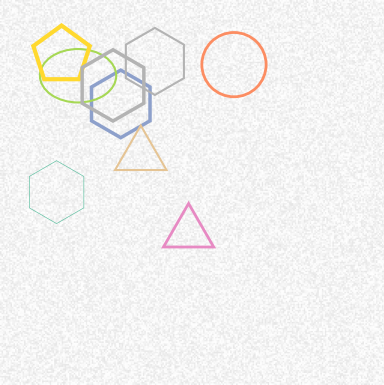[{"shape": "hexagon", "thickness": 0.5, "radius": 0.41, "center": [0.147, 0.501]}, {"shape": "circle", "thickness": 2, "radius": 0.42, "center": [0.608, 0.832]}, {"shape": "hexagon", "thickness": 2.5, "radius": 0.44, "center": [0.314, 0.73]}, {"shape": "triangle", "thickness": 2, "radius": 0.38, "center": [0.49, 0.396]}, {"shape": "oval", "thickness": 1.5, "radius": 0.5, "center": [0.203, 0.803]}, {"shape": "pentagon", "thickness": 3, "radius": 0.39, "center": [0.16, 0.857]}, {"shape": "triangle", "thickness": 1.5, "radius": 0.39, "center": [0.366, 0.597]}, {"shape": "hexagon", "thickness": 2.5, "radius": 0.46, "center": [0.294, 0.778]}, {"shape": "hexagon", "thickness": 1.5, "radius": 0.44, "center": [0.402, 0.84]}]